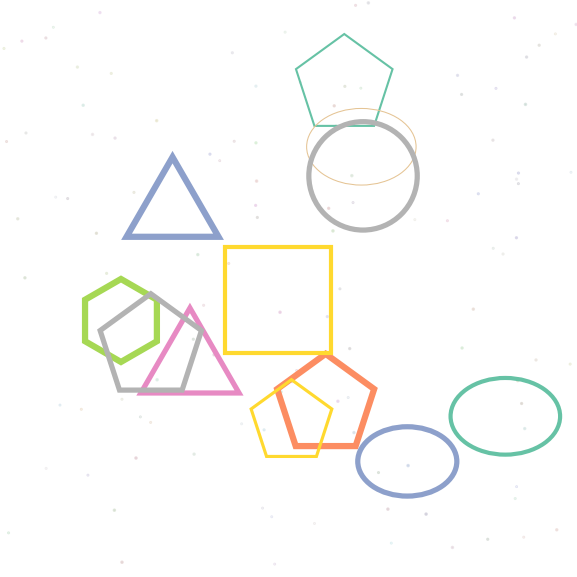[{"shape": "oval", "thickness": 2, "radius": 0.47, "center": [0.875, 0.278]}, {"shape": "pentagon", "thickness": 1, "radius": 0.44, "center": [0.596, 0.852]}, {"shape": "pentagon", "thickness": 3, "radius": 0.44, "center": [0.564, 0.298]}, {"shape": "triangle", "thickness": 3, "radius": 0.46, "center": [0.299, 0.635]}, {"shape": "oval", "thickness": 2.5, "radius": 0.43, "center": [0.705, 0.2]}, {"shape": "triangle", "thickness": 2.5, "radius": 0.49, "center": [0.329, 0.368]}, {"shape": "hexagon", "thickness": 3, "radius": 0.36, "center": [0.209, 0.444]}, {"shape": "pentagon", "thickness": 1.5, "radius": 0.37, "center": [0.505, 0.268]}, {"shape": "square", "thickness": 2, "radius": 0.46, "center": [0.482, 0.48]}, {"shape": "oval", "thickness": 0.5, "radius": 0.47, "center": [0.626, 0.745]}, {"shape": "pentagon", "thickness": 2.5, "radius": 0.46, "center": [0.261, 0.398]}, {"shape": "circle", "thickness": 2.5, "radius": 0.47, "center": [0.629, 0.695]}]